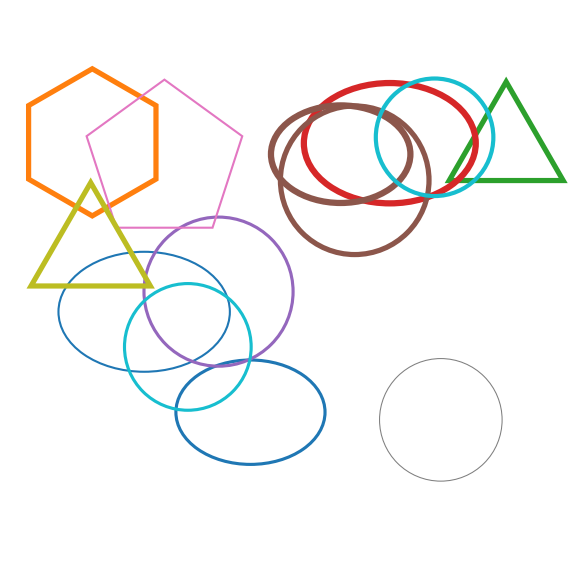[{"shape": "oval", "thickness": 1, "radius": 0.74, "center": [0.25, 0.459]}, {"shape": "oval", "thickness": 1.5, "radius": 0.65, "center": [0.434, 0.285]}, {"shape": "hexagon", "thickness": 2.5, "radius": 0.64, "center": [0.16, 0.753]}, {"shape": "triangle", "thickness": 2.5, "radius": 0.57, "center": [0.876, 0.744]}, {"shape": "oval", "thickness": 3, "radius": 0.74, "center": [0.675, 0.751]}, {"shape": "circle", "thickness": 1.5, "radius": 0.65, "center": [0.378, 0.494]}, {"shape": "oval", "thickness": 3, "radius": 0.6, "center": [0.59, 0.732]}, {"shape": "circle", "thickness": 2.5, "radius": 0.64, "center": [0.614, 0.687]}, {"shape": "pentagon", "thickness": 1, "radius": 0.71, "center": [0.285, 0.719]}, {"shape": "circle", "thickness": 0.5, "radius": 0.53, "center": [0.763, 0.272]}, {"shape": "triangle", "thickness": 2.5, "radius": 0.6, "center": [0.157, 0.564]}, {"shape": "circle", "thickness": 1.5, "radius": 0.55, "center": [0.325, 0.398]}, {"shape": "circle", "thickness": 2, "radius": 0.51, "center": [0.753, 0.761]}]